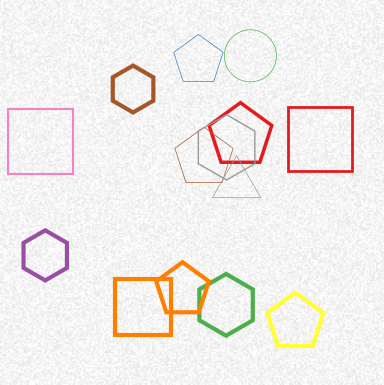[{"shape": "square", "thickness": 2, "radius": 0.42, "center": [0.831, 0.639]}, {"shape": "pentagon", "thickness": 2.5, "radius": 0.43, "center": [0.625, 0.648]}, {"shape": "pentagon", "thickness": 0.5, "radius": 0.34, "center": [0.515, 0.843]}, {"shape": "circle", "thickness": 0.5, "radius": 0.34, "center": [0.65, 0.855]}, {"shape": "hexagon", "thickness": 3, "radius": 0.4, "center": [0.587, 0.208]}, {"shape": "hexagon", "thickness": 3, "radius": 0.33, "center": [0.117, 0.337]}, {"shape": "square", "thickness": 3, "radius": 0.36, "center": [0.371, 0.203]}, {"shape": "pentagon", "thickness": 3, "radius": 0.36, "center": [0.474, 0.247]}, {"shape": "pentagon", "thickness": 3, "radius": 0.38, "center": [0.767, 0.163]}, {"shape": "hexagon", "thickness": 3, "radius": 0.3, "center": [0.346, 0.769]}, {"shape": "pentagon", "thickness": 0.5, "radius": 0.4, "center": [0.53, 0.59]}, {"shape": "square", "thickness": 1.5, "radius": 0.42, "center": [0.105, 0.633]}, {"shape": "hexagon", "thickness": 1, "radius": 0.42, "center": [0.589, 0.617]}, {"shape": "triangle", "thickness": 0.5, "radius": 0.36, "center": [0.614, 0.523]}]